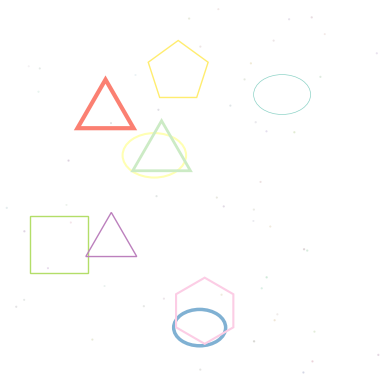[{"shape": "oval", "thickness": 0.5, "radius": 0.37, "center": [0.733, 0.754]}, {"shape": "oval", "thickness": 1.5, "radius": 0.41, "center": [0.401, 0.597]}, {"shape": "triangle", "thickness": 3, "radius": 0.42, "center": [0.274, 0.709]}, {"shape": "oval", "thickness": 2.5, "radius": 0.34, "center": [0.519, 0.149]}, {"shape": "square", "thickness": 1, "radius": 0.37, "center": [0.153, 0.365]}, {"shape": "hexagon", "thickness": 1.5, "radius": 0.43, "center": [0.532, 0.193]}, {"shape": "triangle", "thickness": 1, "radius": 0.38, "center": [0.289, 0.372]}, {"shape": "triangle", "thickness": 2, "radius": 0.43, "center": [0.42, 0.6]}, {"shape": "pentagon", "thickness": 1, "radius": 0.41, "center": [0.463, 0.813]}]